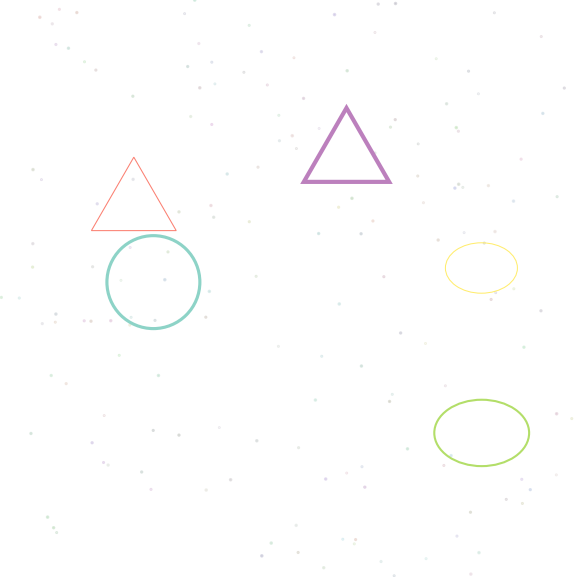[{"shape": "circle", "thickness": 1.5, "radius": 0.4, "center": [0.266, 0.511]}, {"shape": "triangle", "thickness": 0.5, "radius": 0.42, "center": [0.232, 0.642]}, {"shape": "oval", "thickness": 1, "radius": 0.41, "center": [0.834, 0.249]}, {"shape": "triangle", "thickness": 2, "radius": 0.43, "center": [0.6, 0.727]}, {"shape": "oval", "thickness": 0.5, "radius": 0.31, "center": [0.834, 0.535]}]